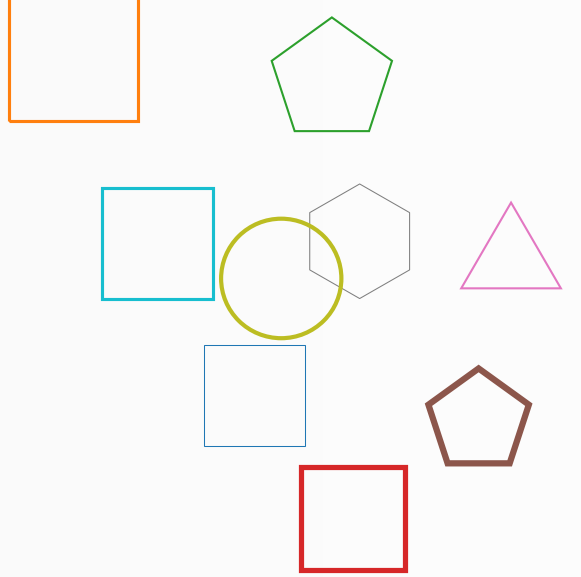[{"shape": "square", "thickness": 0.5, "radius": 0.44, "center": [0.438, 0.314]}, {"shape": "square", "thickness": 1.5, "radius": 0.56, "center": [0.126, 0.9]}, {"shape": "pentagon", "thickness": 1, "radius": 0.54, "center": [0.571, 0.86]}, {"shape": "square", "thickness": 2.5, "radius": 0.45, "center": [0.608, 0.101]}, {"shape": "pentagon", "thickness": 3, "radius": 0.45, "center": [0.823, 0.27]}, {"shape": "triangle", "thickness": 1, "radius": 0.49, "center": [0.879, 0.549]}, {"shape": "hexagon", "thickness": 0.5, "radius": 0.5, "center": [0.619, 0.581]}, {"shape": "circle", "thickness": 2, "radius": 0.52, "center": [0.484, 0.517]}, {"shape": "square", "thickness": 1.5, "radius": 0.48, "center": [0.271, 0.578]}]